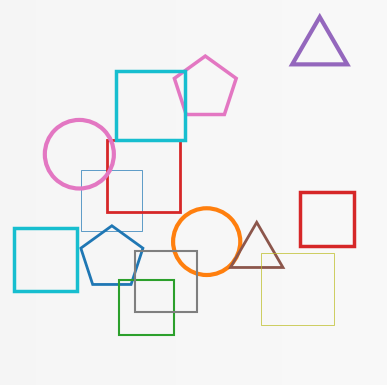[{"shape": "square", "thickness": 0.5, "radius": 0.39, "center": [0.288, 0.479]}, {"shape": "pentagon", "thickness": 2, "radius": 0.42, "center": [0.289, 0.329]}, {"shape": "circle", "thickness": 3, "radius": 0.43, "center": [0.533, 0.372]}, {"shape": "square", "thickness": 1.5, "radius": 0.36, "center": [0.378, 0.201]}, {"shape": "square", "thickness": 2.5, "radius": 0.35, "center": [0.844, 0.43]}, {"shape": "square", "thickness": 2, "radius": 0.47, "center": [0.37, 0.544]}, {"shape": "triangle", "thickness": 3, "radius": 0.41, "center": [0.825, 0.874]}, {"shape": "triangle", "thickness": 2, "radius": 0.39, "center": [0.662, 0.344]}, {"shape": "pentagon", "thickness": 2.5, "radius": 0.42, "center": [0.53, 0.77]}, {"shape": "circle", "thickness": 3, "radius": 0.45, "center": [0.205, 0.599]}, {"shape": "square", "thickness": 1.5, "radius": 0.4, "center": [0.428, 0.27]}, {"shape": "square", "thickness": 0.5, "radius": 0.47, "center": [0.769, 0.249]}, {"shape": "square", "thickness": 2.5, "radius": 0.45, "center": [0.388, 0.725]}, {"shape": "square", "thickness": 2.5, "radius": 0.41, "center": [0.117, 0.326]}]